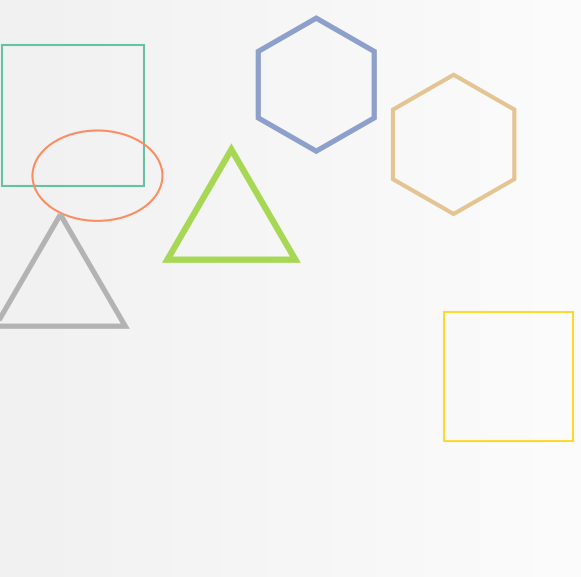[{"shape": "square", "thickness": 1, "radius": 0.61, "center": [0.126, 0.799]}, {"shape": "oval", "thickness": 1, "radius": 0.56, "center": [0.168, 0.695]}, {"shape": "hexagon", "thickness": 2.5, "radius": 0.58, "center": [0.544, 0.853]}, {"shape": "triangle", "thickness": 3, "radius": 0.64, "center": [0.398, 0.613]}, {"shape": "square", "thickness": 1, "radius": 0.56, "center": [0.875, 0.348]}, {"shape": "hexagon", "thickness": 2, "radius": 0.6, "center": [0.78, 0.749]}, {"shape": "triangle", "thickness": 2.5, "radius": 0.64, "center": [0.104, 0.499]}]